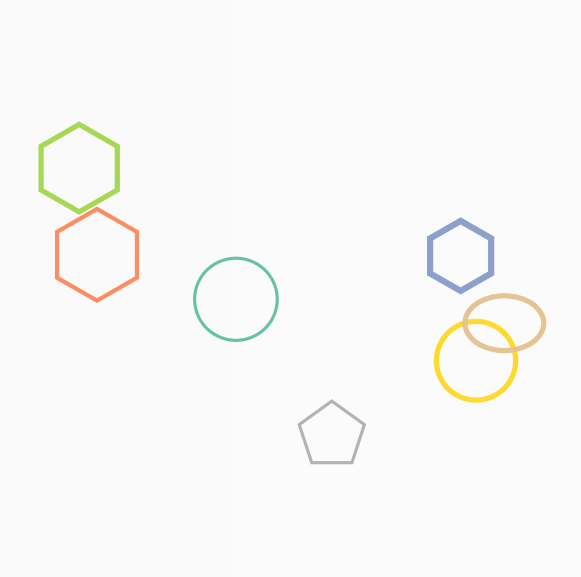[{"shape": "circle", "thickness": 1.5, "radius": 0.36, "center": [0.406, 0.481]}, {"shape": "hexagon", "thickness": 2, "radius": 0.4, "center": [0.167, 0.558]}, {"shape": "hexagon", "thickness": 3, "radius": 0.3, "center": [0.792, 0.556]}, {"shape": "hexagon", "thickness": 2.5, "radius": 0.38, "center": [0.136, 0.708]}, {"shape": "circle", "thickness": 2.5, "radius": 0.34, "center": [0.819, 0.374]}, {"shape": "oval", "thickness": 2.5, "radius": 0.34, "center": [0.868, 0.439]}, {"shape": "pentagon", "thickness": 1.5, "radius": 0.29, "center": [0.571, 0.246]}]